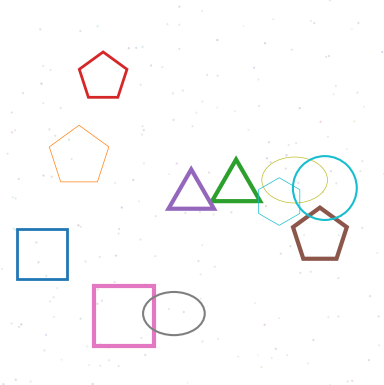[{"shape": "square", "thickness": 2, "radius": 0.33, "center": [0.109, 0.34]}, {"shape": "pentagon", "thickness": 0.5, "radius": 0.41, "center": [0.205, 0.593]}, {"shape": "triangle", "thickness": 3, "radius": 0.36, "center": [0.613, 0.514]}, {"shape": "pentagon", "thickness": 2, "radius": 0.33, "center": [0.268, 0.8]}, {"shape": "triangle", "thickness": 3, "radius": 0.34, "center": [0.497, 0.492]}, {"shape": "pentagon", "thickness": 3, "radius": 0.37, "center": [0.831, 0.387]}, {"shape": "square", "thickness": 3, "radius": 0.39, "center": [0.322, 0.178]}, {"shape": "oval", "thickness": 1.5, "radius": 0.4, "center": [0.452, 0.186]}, {"shape": "oval", "thickness": 0.5, "radius": 0.43, "center": [0.765, 0.532]}, {"shape": "hexagon", "thickness": 0.5, "radius": 0.31, "center": [0.725, 0.476]}, {"shape": "circle", "thickness": 1.5, "radius": 0.41, "center": [0.844, 0.512]}]